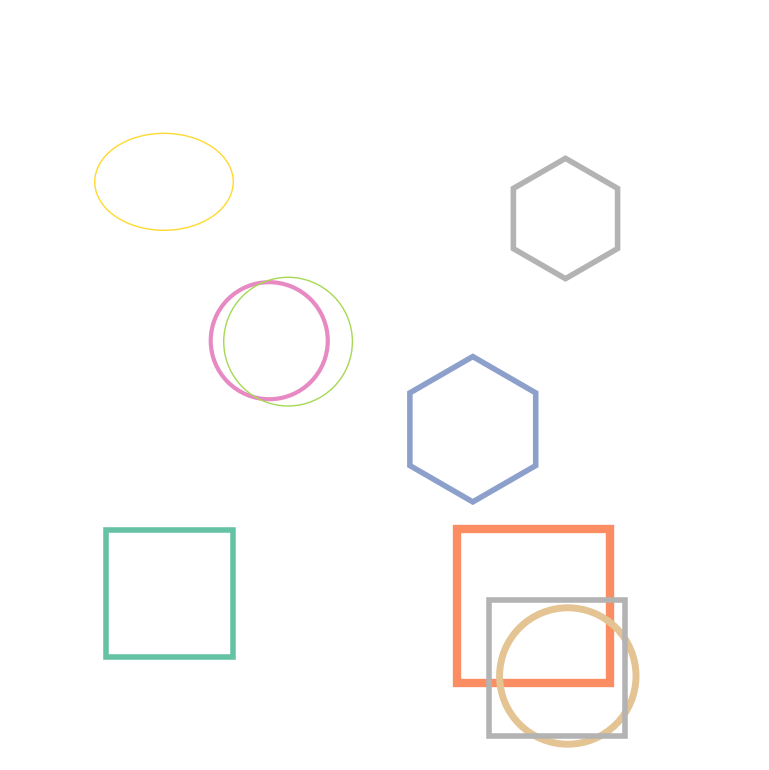[{"shape": "square", "thickness": 2, "radius": 0.41, "center": [0.22, 0.229]}, {"shape": "square", "thickness": 3, "radius": 0.5, "center": [0.693, 0.213]}, {"shape": "hexagon", "thickness": 2, "radius": 0.47, "center": [0.614, 0.443]}, {"shape": "circle", "thickness": 1.5, "radius": 0.38, "center": [0.35, 0.558]}, {"shape": "circle", "thickness": 0.5, "radius": 0.42, "center": [0.374, 0.556]}, {"shape": "oval", "thickness": 0.5, "radius": 0.45, "center": [0.213, 0.764]}, {"shape": "circle", "thickness": 2.5, "radius": 0.44, "center": [0.737, 0.122]}, {"shape": "square", "thickness": 2, "radius": 0.44, "center": [0.723, 0.133]}, {"shape": "hexagon", "thickness": 2, "radius": 0.39, "center": [0.734, 0.716]}]